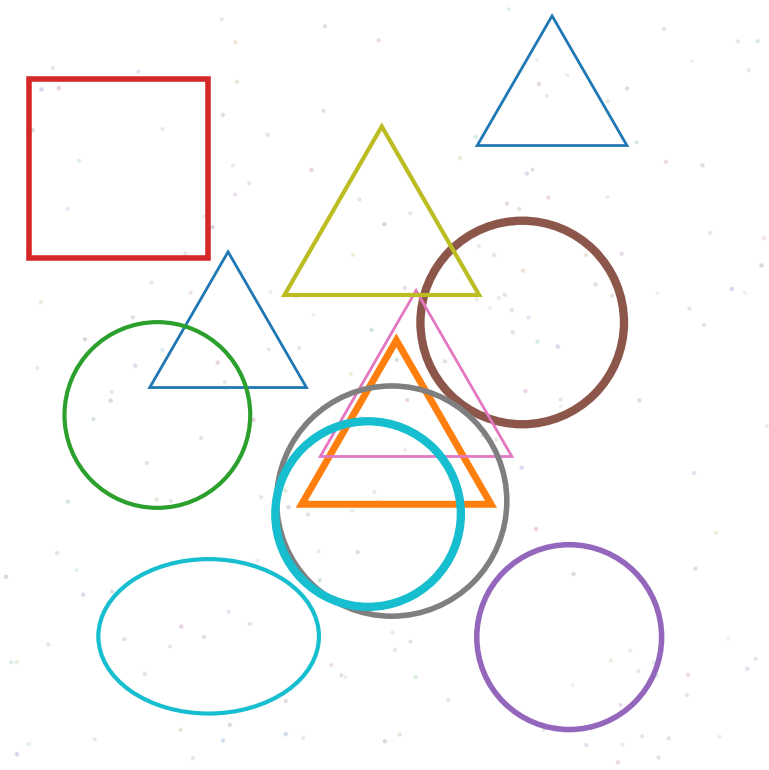[{"shape": "triangle", "thickness": 1, "radius": 0.59, "center": [0.296, 0.555]}, {"shape": "triangle", "thickness": 1, "radius": 0.56, "center": [0.717, 0.867]}, {"shape": "triangle", "thickness": 2.5, "radius": 0.71, "center": [0.515, 0.416]}, {"shape": "circle", "thickness": 1.5, "radius": 0.6, "center": [0.204, 0.461]}, {"shape": "square", "thickness": 2, "radius": 0.58, "center": [0.154, 0.781]}, {"shape": "circle", "thickness": 2, "radius": 0.6, "center": [0.739, 0.173]}, {"shape": "circle", "thickness": 3, "radius": 0.66, "center": [0.678, 0.581]}, {"shape": "triangle", "thickness": 1, "radius": 0.72, "center": [0.54, 0.479]}, {"shape": "circle", "thickness": 2, "radius": 0.75, "center": [0.509, 0.349]}, {"shape": "triangle", "thickness": 1.5, "radius": 0.73, "center": [0.496, 0.69]}, {"shape": "circle", "thickness": 3, "radius": 0.6, "center": [0.478, 0.332]}, {"shape": "oval", "thickness": 1.5, "radius": 0.72, "center": [0.271, 0.174]}]